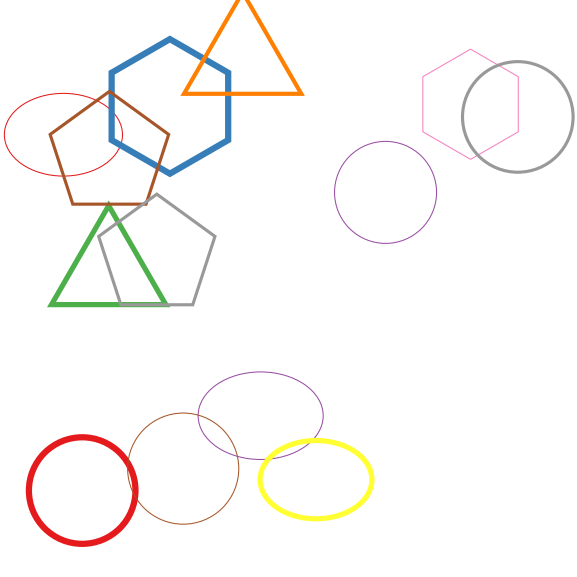[{"shape": "circle", "thickness": 3, "radius": 0.46, "center": [0.142, 0.15]}, {"shape": "oval", "thickness": 0.5, "radius": 0.51, "center": [0.11, 0.766]}, {"shape": "hexagon", "thickness": 3, "radius": 0.58, "center": [0.294, 0.815]}, {"shape": "triangle", "thickness": 2.5, "radius": 0.57, "center": [0.188, 0.529]}, {"shape": "circle", "thickness": 0.5, "radius": 0.44, "center": [0.668, 0.666]}, {"shape": "oval", "thickness": 0.5, "radius": 0.54, "center": [0.451, 0.279]}, {"shape": "triangle", "thickness": 2, "radius": 0.59, "center": [0.42, 0.895]}, {"shape": "oval", "thickness": 2.5, "radius": 0.48, "center": [0.547, 0.169]}, {"shape": "pentagon", "thickness": 1.5, "radius": 0.54, "center": [0.189, 0.733]}, {"shape": "circle", "thickness": 0.5, "radius": 0.48, "center": [0.317, 0.188]}, {"shape": "hexagon", "thickness": 0.5, "radius": 0.48, "center": [0.815, 0.819]}, {"shape": "pentagon", "thickness": 1.5, "radius": 0.53, "center": [0.272, 0.557]}, {"shape": "circle", "thickness": 1.5, "radius": 0.48, "center": [0.897, 0.797]}]